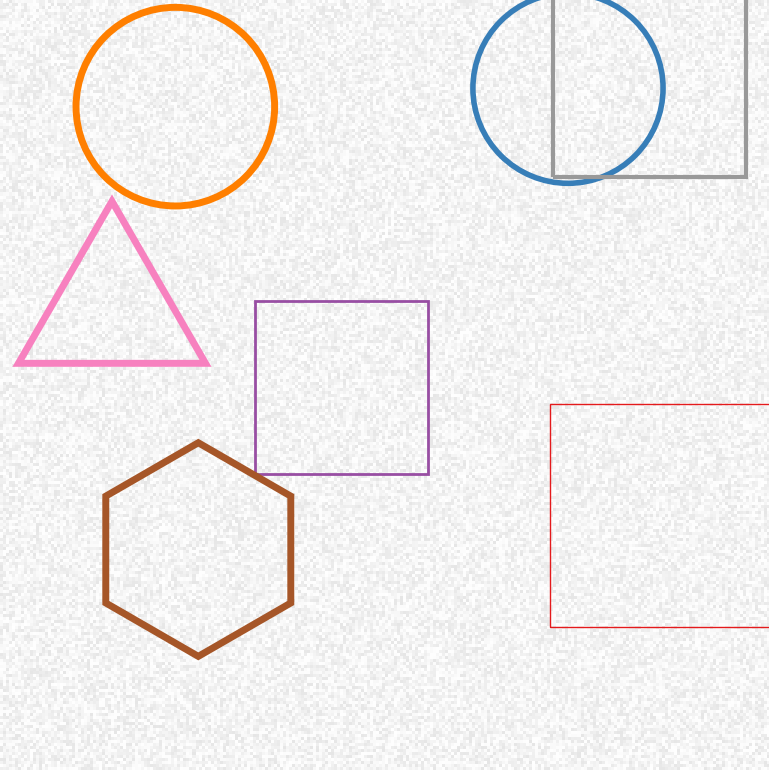[{"shape": "square", "thickness": 0.5, "radius": 0.72, "center": [0.859, 0.331]}, {"shape": "circle", "thickness": 2, "radius": 0.62, "center": [0.738, 0.885]}, {"shape": "square", "thickness": 1, "radius": 0.56, "center": [0.444, 0.497]}, {"shape": "circle", "thickness": 2.5, "radius": 0.64, "center": [0.228, 0.861]}, {"shape": "hexagon", "thickness": 2.5, "radius": 0.69, "center": [0.258, 0.286]}, {"shape": "triangle", "thickness": 2.5, "radius": 0.7, "center": [0.145, 0.598]}, {"shape": "square", "thickness": 1.5, "radius": 0.63, "center": [0.844, 0.895]}]